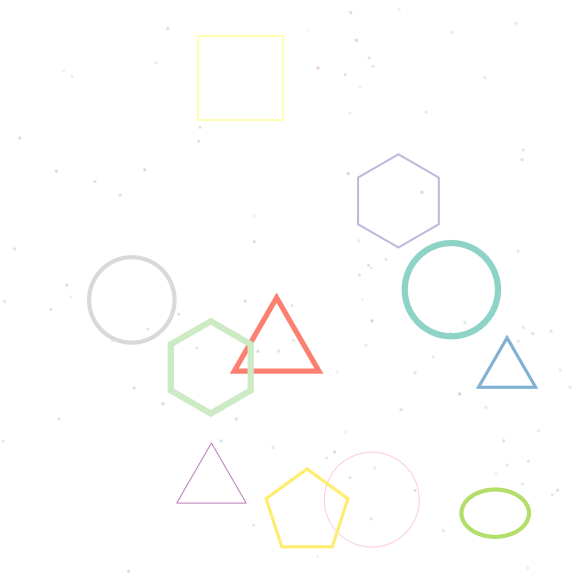[{"shape": "circle", "thickness": 3, "radius": 0.4, "center": [0.782, 0.498]}, {"shape": "square", "thickness": 1, "radius": 0.36, "center": [0.416, 0.864]}, {"shape": "hexagon", "thickness": 1, "radius": 0.4, "center": [0.69, 0.651]}, {"shape": "triangle", "thickness": 2.5, "radius": 0.42, "center": [0.479, 0.399]}, {"shape": "triangle", "thickness": 1.5, "radius": 0.29, "center": [0.878, 0.357]}, {"shape": "oval", "thickness": 2, "radius": 0.29, "center": [0.858, 0.11]}, {"shape": "circle", "thickness": 0.5, "radius": 0.41, "center": [0.644, 0.134]}, {"shape": "circle", "thickness": 2, "radius": 0.37, "center": [0.228, 0.48]}, {"shape": "triangle", "thickness": 0.5, "radius": 0.35, "center": [0.366, 0.163]}, {"shape": "hexagon", "thickness": 3, "radius": 0.4, "center": [0.365, 0.363]}, {"shape": "pentagon", "thickness": 1.5, "radius": 0.37, "center": [0.532, 0.113]}]